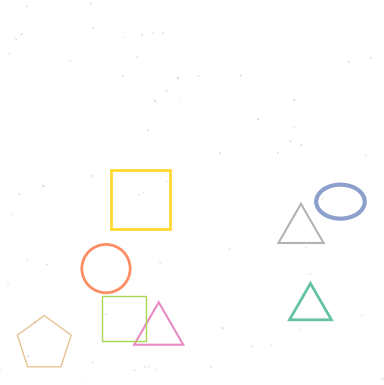[{"shape": "triangle", "thickness": 2, "radius": 0.31, "center": [0.806, 0.201]}, {"shape": "circle", "thickness": 2, "radius": 0.31, "center": [0.275, 0.302]}, {"shape": "oval", "thickness": 3, "radius": 0.32, "center": [0.884, 0.476]}, {"shape": "triangle", "thickness": 1.5, "radius": 0.37, "center": [0.412, 0.141]}, {"shape": "square", "thickness": 1, "radius": 0.29, "center": [0.322, 0.172]}, {"shape": "square", "thickness": 2, "radius": 0.38, "center": [0.365, 0.481]}, {"shape": "pentagon", "thickness": 1, "radius": 0.37, "center": [0.115, 0.107]}, {"shape": "triangle", "thickness": 1.5, "radius": 0.34, "center": [0.782, 0.403]}]